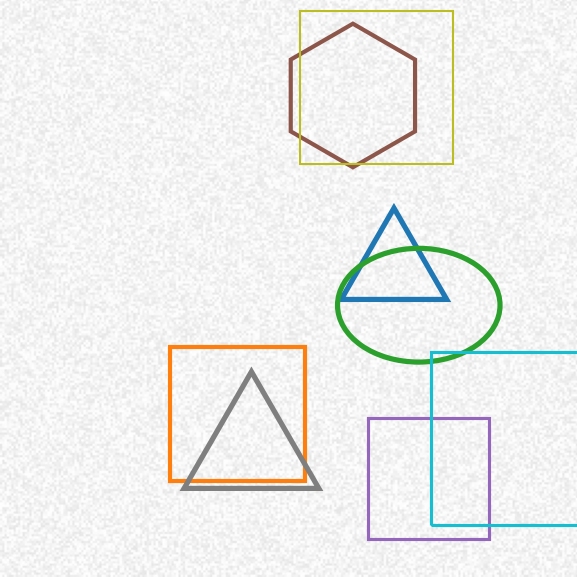[{"shape": "triangle", "thickness": 2.5, "radius": 0.53, "center": [0.682, 0.533]}, {"shape": "square", "thickness": 2, "radius": 0.58, "center": [0.411, 0.282]}, {"shape": "oval", "thickness": 2.5, "radius": 0.7, "center": [0.725, 0.471]}, {"shape": "square", "thickness": 1.5, "radius": 0.52, "center": [0.743, 0.17]}, {"shape": "hexagon", "thickness": 2, "radius": 0.62, "center": [0.611, 0.834]}, {"shape": "triangle", "thickness": 2.5, "radius": 0.67, "center": [0.435, 0.221]}, {"shape": "square", "thickness": 1, "radius": 0.66, "center": [0.653, 0.848]}, {"shape": "square", "thickness": 1.5, "radius": 0.75, "center": [0.896, 0.24]}]